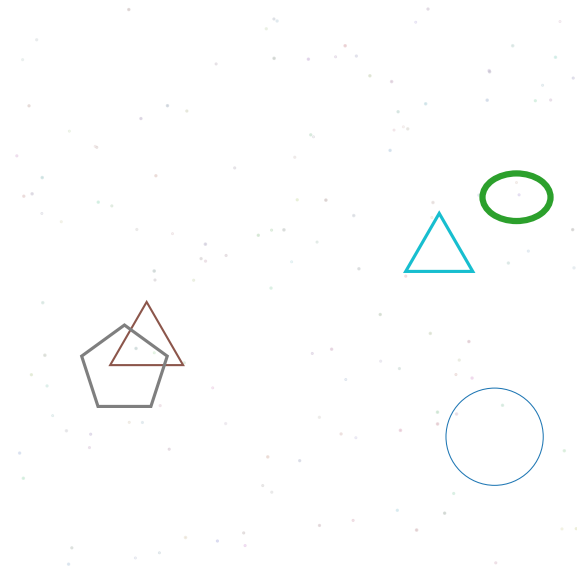[{"shape": "circle", "thickness": 0.5, "radius": 0.42, "center": [0.856, 0.243]}, {"shape": "oval", "thickness": 3, "radius": 0.29, "center": [0.894, 0.658]}, {"shape": "triangle", "thickness": 1, "radius": 0.36, "center": [0.254, 0.403]}, {"shape": "pentagon", "thickness": 1.5, "radius": 0.39, "center": [0.215, 0.358]}, {"shape": "triangle", "thickness": 1.5, "radius": 0.33, "center": [0.761, 0.563]}]